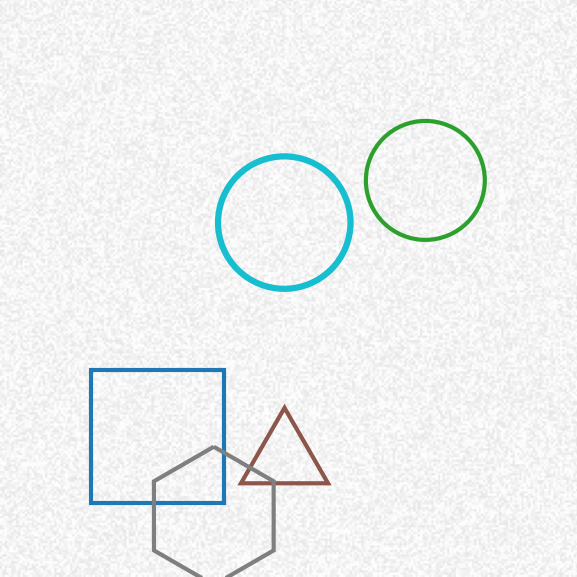[{"shape": "square", "thickness": 2, "radius": 0.58, "center": [0.273, 0.244]}, {"shape": "circle", "thickness": 2, "radius": 0.51, "center": [0.737, 0.687]}, {"shape": "triangle", "thickness": 2, "radius": 0.44, "center": [0.493, 0.206]}, {"shape": "hexagon", "thickness": 2, "radius": 0.6, "center": [0.37, 0.106]}, {"shape": "circle", "thickness": 3, "radius": 0.57, "center": [0.492, 0.614]}]